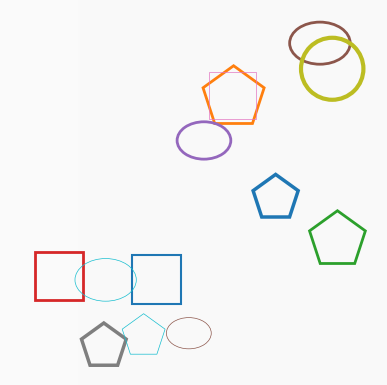[{"shape": "square", "thickness": 1.5, "radius": 0.32, "center": [0.405, 0.275]}, {"shape": "pentagon", "thickness": 2.5, "radius": 0.31, "center": [0.711, 0.486]}, {"shape": "pentagon", "thickness": 2, "radius": 0.41, "center": [0.603, 0.746]}, {"shape": "pentagon", "thickness": 2, "radius": 0.38, "center": [0.871, 0.377]}, {"shape": "square", "thickness": 2, "radius": 0.31, "center": [0.153, 0.283]}, {"shape": "oval", "thickness": 2, "radius": 0.35, "center": [0.526, 0.635]}, {"shape": "oval", "thickness": 2, "radius": 0.39, "center": [0.826, 0.888]}, {"shape": "oval", "thickness": 0.5, "radius": 0.29, "center": [0.487, 0.135]}, {"shape": "square", "thickness": 0.5, "radius": 0.31, "center": [0.6, 0.752]}, {"shape": "pentagon", "thickness": 2.5, "radius": 0.3, "center": [0.268, 0.1]}, {"shape": "circle", "thickness": 3, "radius": 0.4, "center": [0.857, 0.821]}, {"shape": "pentagon", "thickness": 0.5, "radius": 0.29, "center": [0.371, 0.127]}, {"shape": "oval", "thickness": 0.5, "radius": 0.4, "center": [0.273, 0.273]}]